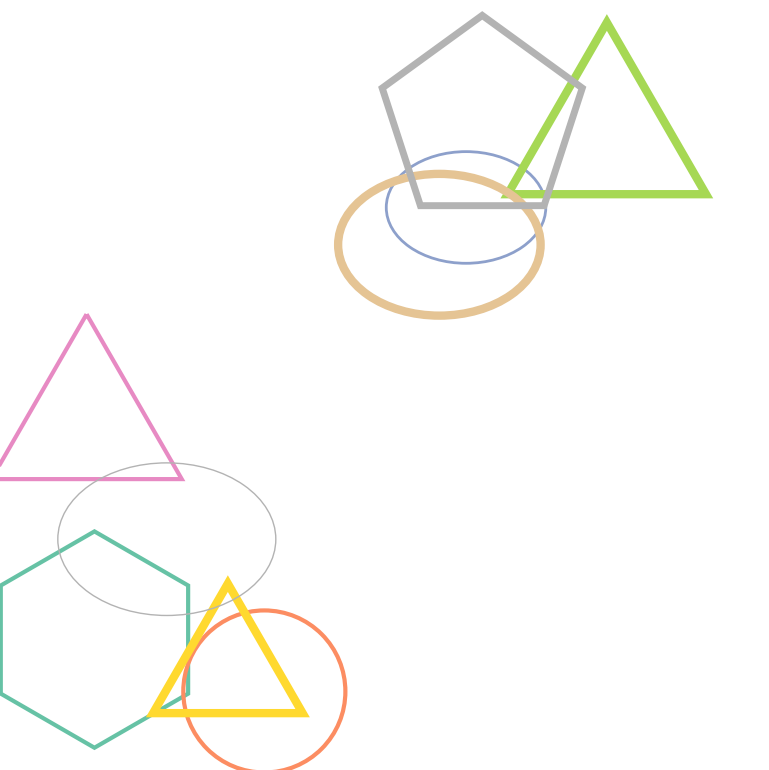[{"shape": "hexagon", "thickness": 1.5, "radius": 0.7, "center": [0.123, 0.169]}, {"shape": "circle", "thickness": 1.5, "radius": 0.53, "center": [0.343, 0.102]}, {"shape": "oval", "thickness": 1, "radius": 0.52, "center": [0.605, 0.731]}, {"shape": "triangle", "thickness": 1.5, "radius": 0.71, "center": [0.112, 0.449]}, {"shape": "triangle", "thickness": 3, "radius": 0.74, "center": [0.788, 0.822]}, {"shape": "triangle", "thickness": 3, "radius": 0.56, "center": [0.296, 0.13]}, {"shape": "oval", "thickness": 3, "radius": 0.66, "center": [0.571, 0.682]}, {"shape": "pentagon", "thickness": 2.5, "radius": 0.68, "center": [0.626, 0.843]}, {"shape": "oval", "thickness": 0.5, "radius": 0.71, "center": [0.217, 0.3]}]